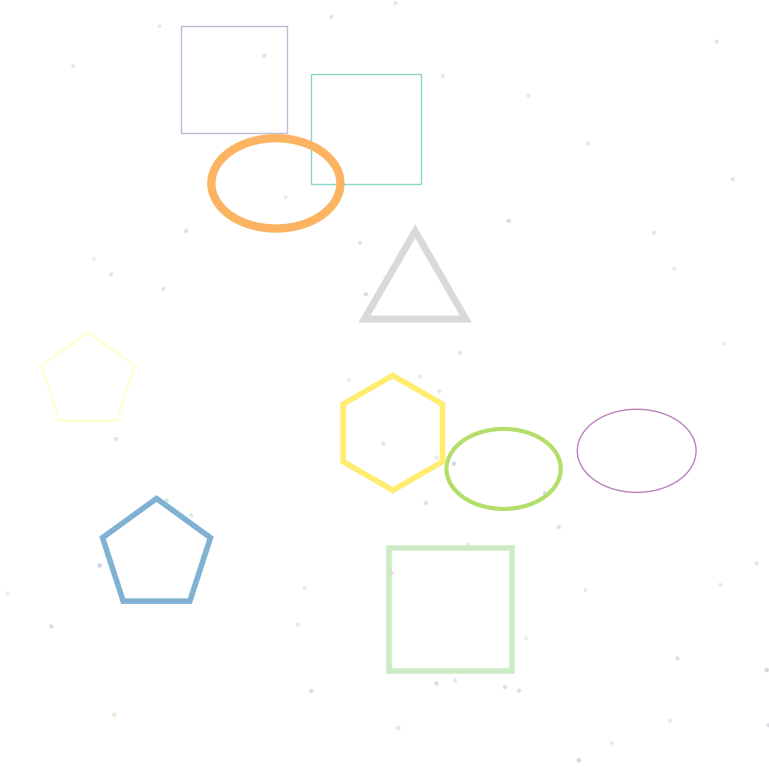[{"shape": "square", "thickness": 0.5, "radius": 0.36, "center": [0.476, 0.833]}, {"shape": "pentagon", "thickness": 0.5, "radius": 0.32, "center": [0.114, 0.505]}, {"shape": "square", "thickness": 0.5, "radius": 0.34, "center": [0.304, 0.897]}, {"shape": "pentagon", "thickness": 2, "radius": 0.37, "center": [0.203, 0.279]}, {"shape": "oval", "thickness": 3, "radius": 0.42, "center": [0.358, 0.762]}, {"shape": "oval", "thickness": 1.5, "radius": 0.37, "center": [0.654, 0.391]}, {"shape": "triangle", "thickness": 2.5, "radius": 0.38, "center": [0.539, 0.624]}, {"shape": "oval", "thickness": 0.5, "radius": 0.39, "center": [0.827, 0.415]}, {"shape": "square", "thickness": 2, "radius": 0.4, "center": [0.585, 0.208]}, {"shape": "hexagon", "thickness": 2, "radius": 0.37, "center": [0.51, 0.438]}]